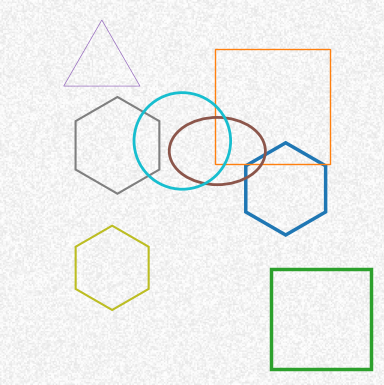[{"shape": "hexagon", "thickness": 2.5, "radius": 0.6, "center": [0.742, 0.509]}, {"shape": "square", "thickness": 1, "radius": 0.75, "center": [0.707, 0.724]}, {"shape": "square", "thickness": 2.5, "radius": 0.65, "center": [0.834, 0.171]}, {"shape": "triangle", "thickness": 0.5, "radius": 0.57, "center": [0.265, 0.834]}, {"shape": "oval", "thickness": 2, "radius": 0.62, "center": [0.564, 0.608]}, {"shape": "hexagon", "thickness": 1.5, "radius": 0.63, "center": [0.305, 0.622]}, {"shape": "hexagon", "thickness": 1.5, "radius": 0.55, "center": [0.291, 0.304]}, {"shape": "circle", "thickness": 2, "radius": 0.63, "center": [0.474, 0.634]}]